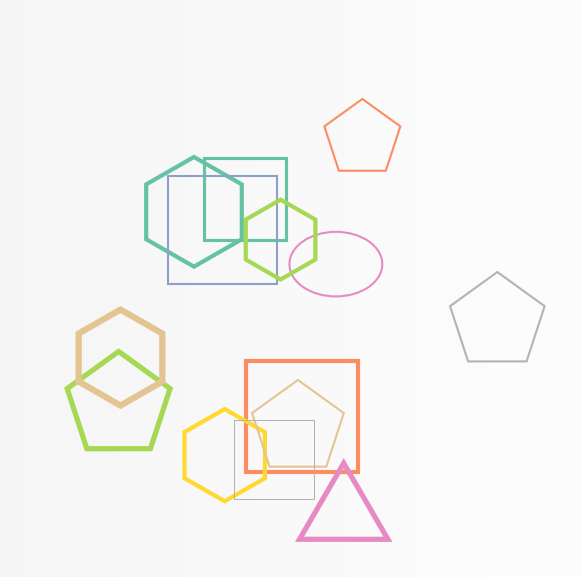[{"shape": "hexagon", "thickness": 2, "radius": 0.47, "center": [0.334, 0.632]}, {"shape": "square", "thickness": 1.5, "radius": 0.36, "center": [0.422, 0.655]}, {"shape": "square", "thickness": 2, "radius": 0.48, "center": [0.519, 0.278]}, {"shape": "pentagon", "thickness": 1, "radius": 0.34, "center": [0.623, 0.759]}, {"shape": "square", "thickness": 1, "radius": 0.47, "center": [0.383, 0.601]}, {"shape": "triangle", "thickness": 2.5, "radius": 0.44, "center": [0.591, 0.109]}, {"shape": "oval", "thickness": 1, "radius": 0.4, "center": [0.578, 0.542]}, {"shape": "hexagon", "thickness": 2, "radius": 0.35, "center": [0.483, 0.584]}, {"shape": "pentagon", "thickness": 2.5, "radius": 0.47, "center": [0.204, 0.297]}, {"shape": "hexagon", "thickness": 2, "radius": 0.4, "center": [0.387, 0.211]}, {"shape": "hexagon", "thickness": 3, "radius": 0.42, "center": [0.207, 0.38]}, {"shape": "pentagon", "thickness": 1, "radius": 0.41, "center": [0.513, 0.258]}, {"shape": "square", "thickness": 0.5, "radius": 0.34, "center": [0.471, 0.203]}, {"shape": "pentagon", "thickness": 1, "radius": 0.43, "center": [0.856, 0.443]}]